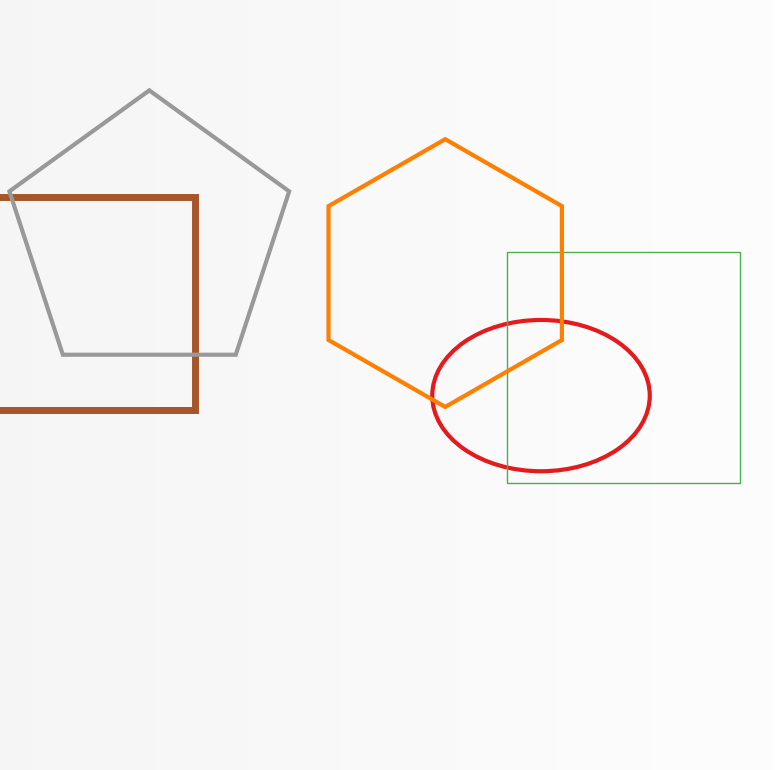[{"shape": "oval", "thickness": 1.5, "radius": 0.7, "center": [0.698, 0.486]}, {"shape": "square", "thickness": 0.5, "radius": 0.75, "center": [0.805, 0.523]}, {"shape": "hexagon", "thickness": 1.5, "radius": 0.87, "center": [0.574, 0.645]}, {"shape": "square", "thickness": 2.5, "radius": 0.69, "center": [0.114, 0.606]}, {"shape": "pentagon", "thickness": 1.5, "radius": 0.95, "center": [0.193, 0.693]}]